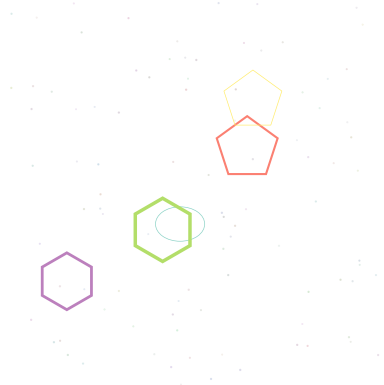[{"shape": "oval", "thickness": 0.5, "radius": 0.32, "center": [0.468, 0.418]}, {"shape": "pentagon", "thickness": 1.5, "radius": 0.42, "center": [0.642, 0.615]}, {"shape": "hexagon", "thickness": 2.5, "radius": 0.41, "center": [0.422, 0.403]}, {"shape": "hexagon", "thickness": 2, "radius": 0.37, "center": [0.174, 0.269]}, {"shape": "pentagon", "thickness": 0.5, "radius": 0.4, "center": [0.657, 0.739]}]